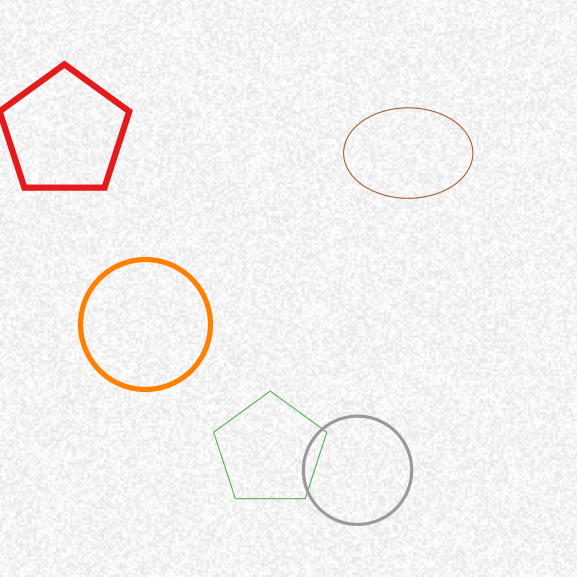[{"shape": "pentagon", "thickness": 3, "radius": 0.59, "center": [0.112, 0.77]}, {"shape": "pentagon", "thickness": 0.5, "radius": 0.51, "center": [0.468, 0.219]}, {"shape": "circle", "thickness": 2.5, "radius": 0.56, "center": [0.252, 0.437]}, {"shape": "oval", "thickness": 0.5, "radius": 0.56, "center": [0.707, 0.734]}, {"shape": "circle", "thickness": 1.5, "radius": 0.47, "center": [0.619, 0.185]}]